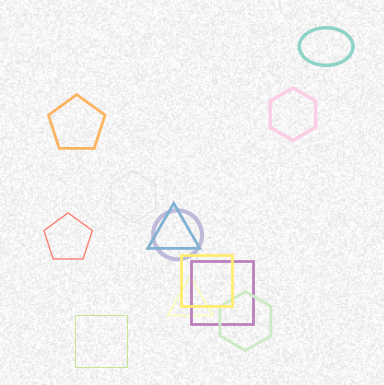[{"shape": "oval", "thickness": 2.5, "radius": 0.35, "center": [0.847, 0.879]}, {"shape": "triangle", "thickness": 1, "radius": 0.34, "center": [0.494, 0.214]}, {"shape": "circle", "thickness": 3, "radius": 0.32, "center": [0.461, 0.39]}, {"shape": "pentagon", "thickness": 1, "radius": 0.33, "center": [0.177, 0.381]}, {"shape": "triangle", "thickness": 2, "radius": 0.39, "center": [0.451, 0.394]}, {"shape": "pentagon", "thickness": 2, "radius": 0.39, "center": [0.199, 0.677]}, {"shape": "square", "thickness": 0.5, "radius": 0.34, "center": [0.263, 0.114]}, {"shape": "hexagon", "thickness": 2.5, "radius": 0.34, "center": [0.761, 0.703]}, {"shape": "hexagon", "thickness": 0.5, "radius": 0.33, "center": [0.346, 0.489]}, {"shape": "square", "thickness": 2, "radius": 0.41, "center": [0.577, 0.24]}, {"shape": "hexagon", "thickness": 2, "radius": 0.38, "center": [0.638, 0.166]}, {"shape": "square", "thickness": 2, "radius": 0.33, "center": [0.537, 0.272]}]